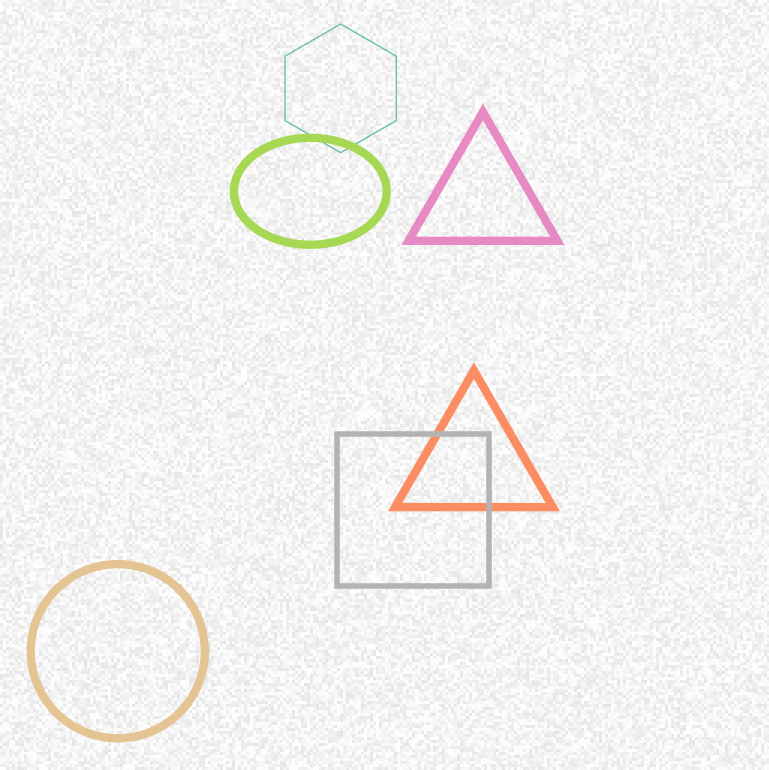[{"shape": "hexagon", "thickness": 0.5, "radius": 0.42, "center": [0.442, 0.885]}, {"shape": "triangle", "thickness": 3, "radius": 0.59, "center": [0.615, 0.401]}, {"shape": "triangle", "thickness": 3, "radius": 0.56, "center": [0.627, 0.743]}, {"shape": "oval", "thickness": 3, "radius": 0.5, "center": [0.403, 0.752]}, {"shape": "circle", "thickness": 3, "radius": 0.57, "center": [0.153, 0.154]}, {"shape": "square", "thickness": 2, "radius": 0.49, "center": [0.536, 0.338]}]